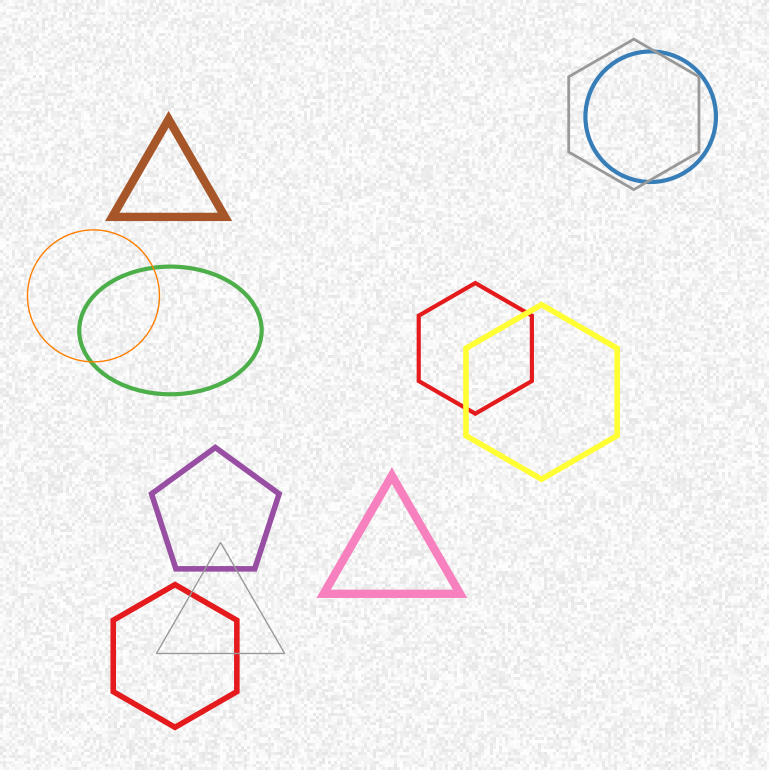[{"shape": "hexagon", "thickness": 1.5, "radius": 0.42, "center": [0.617, 0.548]}, {"shape": "hexagon", "thickness": 2, "radius": 0.46, "center": [0.227, 0.148]}, {"shape": "circle", "thickness": 1.5, "radius": 0.42, "center": [0.845, 0.848]}, {"shape": "oval", "thickness": 1.5, "radius": 0.59, "center": [0.221, 0.571]}, {"shape": "pentagon", "thickness": 2, "radius": 0.44, "center": [0.28, 0.332]}, {"shape": "circle", "thickness": 0.5, "radius": 0.43, "center": [0.121, 0.616]}, {"shape": "hexagon", "thickness": 2, "radius": 0.57, "center": [0.703, 0.491]}, {"shape": "triangle", "thickness": 3, "radius": 0.42, "center": [0.219, 0.761]}, {"shape": "triangle", "thickness": 3, "radius": 0.51, "center": [0.509, 0.28]}, {"shape": "triangle", "thickness": 0.5, "radius": 0.48, "center": [0.286, 0.199]}, {"shape": "hexagon", "thickness": 1, "radius": 0.49, "center": [0.823, 0.851]}]